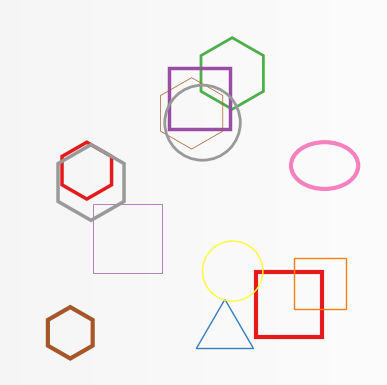[{"shape": "hexagon", "thickness": 2.5, "radius": 0.37, "center": [0.224, 0.557]}, {"shape": "square", "thickness": 3, "radius": 0.42, "center": [0.746, 0.209]}, {"shape": "triangle", "thickness": 1, "radius": 0.43, "center": [0.58, 0.137]}, {"shape": "hexagon", "thickness": 2, "radius": 0.46, "center": [0.599, 0.809]}, {"shape": "square", "thickness": 2.5, "radius": 0.39, "center": [0.514, 0.745]}, {"shape": "square", "thickness": 0.5, "radius": 0.45, "center": [0.329, 0.381]}, {"shape": "square", "thickness": 1, "radius": 0.34, "center": [0.825, 0.263]}, {"shape": "circle", "thickness": 1, "radius": 0.39, "center": [0.6, 0.296]}, {"shape": "hexagon", "thickness": 3, "radius": 0.33, "center": [0.181, 0.136]}, {"shape": "hexagon", "thickness": 0.5, "radius": 0.46, "center": [0.495, 0.706]}, {"shape": "oval", "thickness": 3, "radius": 0.43, "center": [0.838, 0.57]}, {"shape": "circle", "thickness": 2, "radius": 0.49, "center": [0.523, 0.681]}, {"shape": "hexagon", "thickness": 2.5, "radius": 0.49, "center": [0.235, 0.526]}]